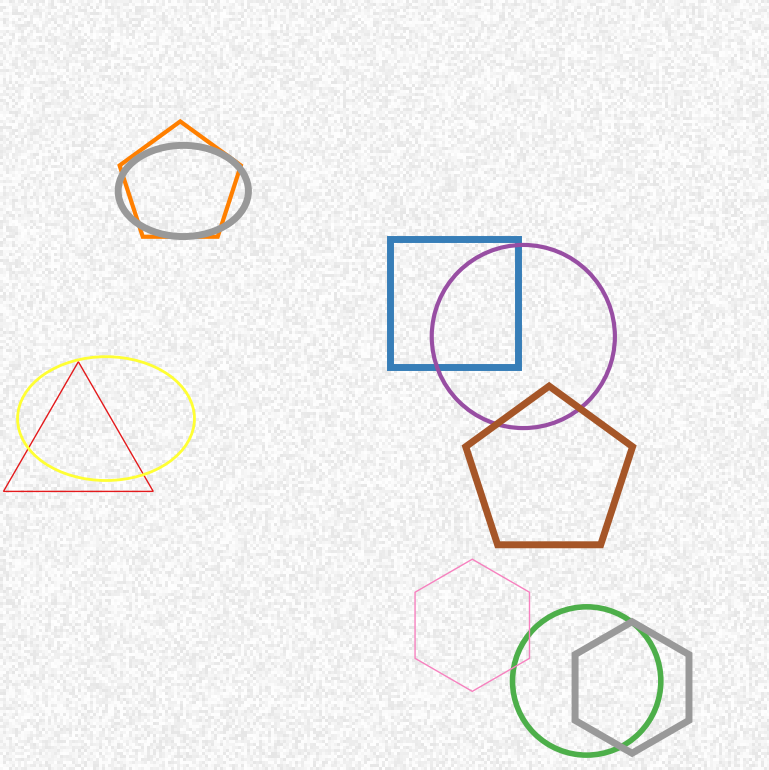[{"shape": "triangle", "thickness": 0.5, "radius": 0.56, "center": [0.102, 0.418]}, {"shape": "square", "thickness": 2.5, "radius": 0.42, "center": [0.589, 0.606]}, {"shape": "circle", "thickness": 2, "radius": 0.48, "center": [0.762, 0.116]}, {"shape": "circle", "thickness": 1.5, "radius": 0.59, "center": [0.68, 0.563]}, {"shape": "pentagon", "thickness": 1.5, "radius": 0.41, "center": [0.234, 0.76]}, {"shape": "oval", "thickness": 1, "radius": 0.57, "center": [0.138, 0.456]}, {"shape": "pentagon", "thickness": 2.5, "radius": 0.57, "center": [0.713, 0.385]}, {"shape": "hexagon", "thickness": 0.5, "radius": 0.43, "center": [0.613, 0.188]}, {"shape": "oval", "thickness": 2.5, "radius": 0.42, "center": [0.238, 0.752]}, {"shape": "hexagon", "thickness": 2.5, "radius": 0.43, "center": [0.821, 0.107]}]